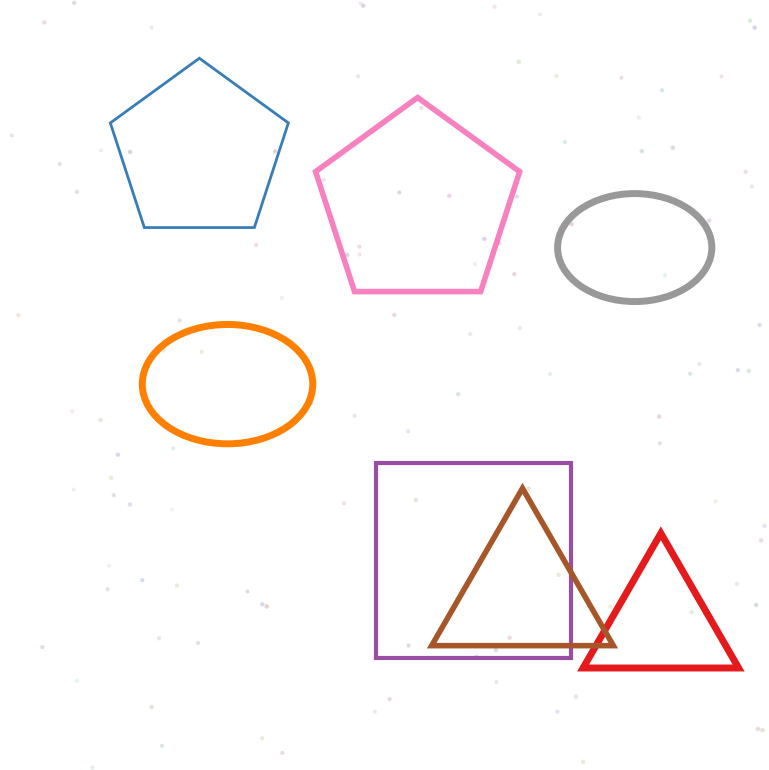[{"shape": "triangle", "thickness": 2.5, "radius": 0.58, "center": [0.858, 0.191]}, {"shape": "pentagon", "thickness": 1, "radius": 0.61, "center": [0.259, 0.803]}, {"shape": "square", "thickness": 1.5, "radius": 0.63, "center": [0.615, 0.273]}, {"shape": "oval", "thickness": 2.5, "radius": 0.55, "center": [0.295, 0.501]}, {"shape": "triangle", "thickness": 2, "radius": 0.68, "center": [0.679, 0.23]}, {"shape": "pentagon", "thickness": 2, "radius": 0.7, "center": [0.542, 0.734]}, {"shape": "oval", "thickness": 2.5, "radius": 0.5, "center": [0.824, 0.678]}]